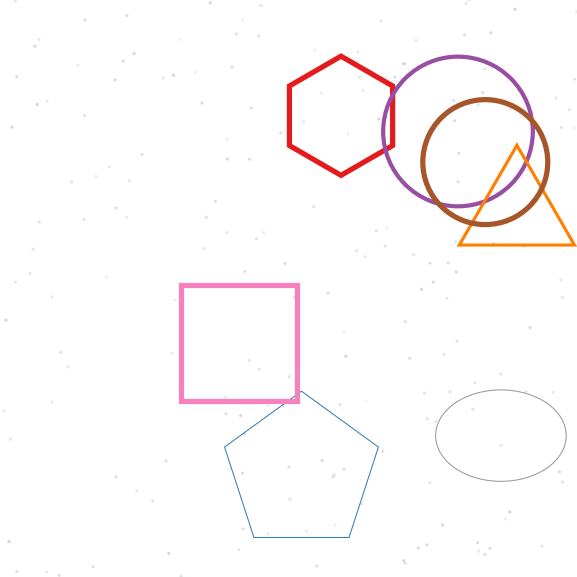[{"shape": "hexagon", "thickness": 2.5, "radius": 0.52, "center": [0.591, 0.799]}, {"shape": "pentagon", "thickness": 0.5, "radius": 0.7, "center": [0.522, 0.182]}, {"shape": "circle", "thickness": 2, "radius": 0.65, "center": [0.793, 0.771]}, {"shape": "triangle", "thickness": 1.5, "radius": 0.58, "center": [0.895, 0.632]}, {"shape": "circle", "thickness": 2.5, "radius": 0.54, "center": [0.84, 0.718]}, {"shape": "square", "thickness": 2.5, "radius": 0.5, "center": [0.414, 0.406]}, {"shape": "oval", "thickness": 0.5, "radius": 0.57, "center": [0.867, 0.245]}]